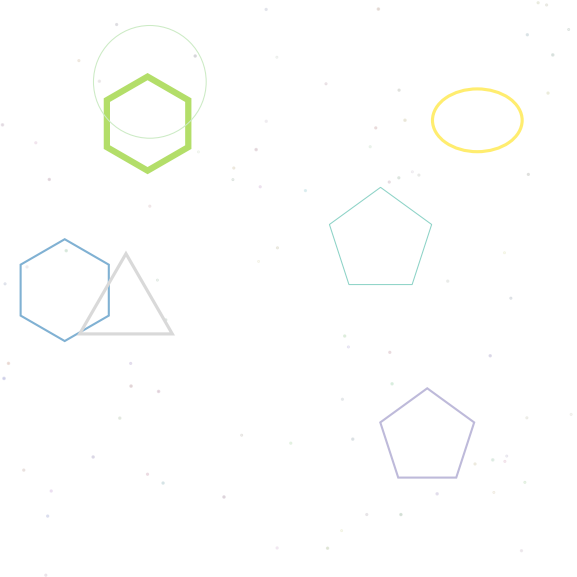[{"shape": "pentagon", "thickness": 0.5, "radius": 0.47, "center": [0.659, 0.582]}, {"shape": "pentagon", "thickness": 1, "radius": 0.43, "center": [0.74, 0.241]}, {"shape": "hexagon", "thickness": 1, "radius": 0.44, "center": [0.112, 0.497]}, {"shape": "hexagon", "thickness": 3, "radius": 0.41, "center": [0.256, 0.785]}, {"shape": "triangle", "thickness": 1.5, "radius": 0.46, "center": [0.218, 0.467]}, {"shape": "circle", "thickness": 0.5, "radius": 0.49, "center": [0.259, 0.857]}, {"shape": "oval", "thickness": 1.5, "radius": 0.39, "center": [0.827, 0.791]}]